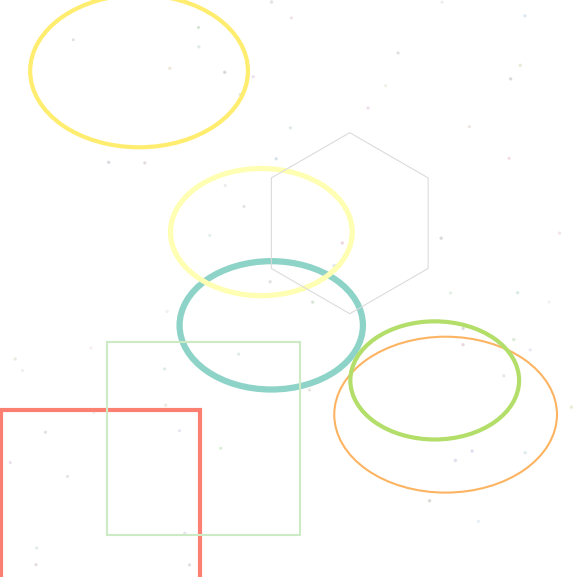[{"shape": "oval", "thickness": 3, "radius": 0.79, "center": [0.47, 0.436]}, {"shape": "oval", "thickness": 2.5, "radius": 0.79, "center": [0.453, 0.597]}, {"shape": "square", "thickness": 2, "radius": 0.86, "center": [0.174, 0.116]}, {"shape": "oval", "thickness": 1, "radius": 0.96, "center": [0.772, 0.281]}, {"shape": "oval", "thickness": 2, "radius": 0.73, "center": [0.753, 0.34]}, {"shape": "hexagon", "thickness": 0.5, "radius": 0.78, "center": [0.606, 0.613]}, {"shape": "square", "thickness": 1, "radius": 0.84, "center": [0.352, 0.239]}, {"shape": "oval", "thickness": 2, "radius": 0.94, "center": [0.241, 0.876]}]